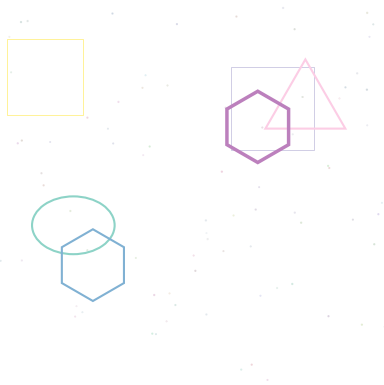[{"shape": "oval", "thickness": 1.5, "radius": 0.54, "center": [0.19, 0.415]}, {"shape": "square", "thickness": 0.5, "radius": 0.54, "center": [0.707, 0.718]}, {"shape": "hexagon", "thickness": 1.5, "radius": 0.47, "center": [0.241, 0.311]}, {"shape": "triangle", "thickness": 1.5, "radius": 0.6, "center": [0.793, 0.726]}, {"shape": "hexagon", "thickness": 2.5, "radius": 0.46, "center": [0.67, 0.67]}, {"shape": "square", "thickness": 0.5, "radius": 0.49, "center": [0.117, 0.8]}]